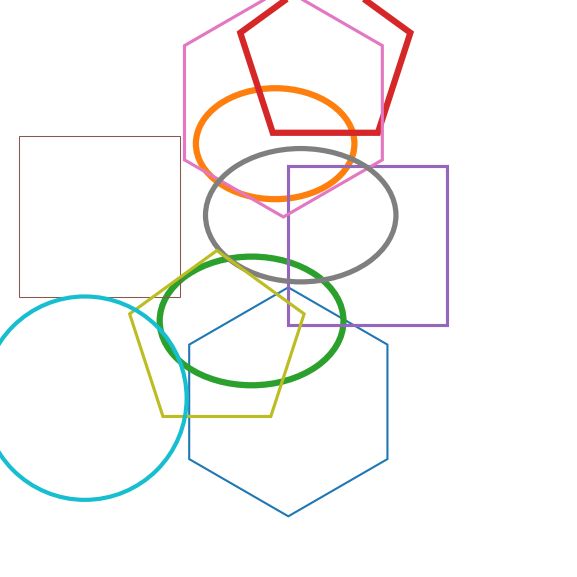[{"shape": "hexagon", "thickness": 1, "radius": 0.99, "center": [0.499, 0.303]}, {"shape": "oval", "thickness": 3, "radius": 0.69, "center": [0.476, 0.75]}, {"shape": "oval", "thickness": 3, "radius": 0.8, "center": [0.436, 0.443]}, {"shape": "pentagon", "thickness": 3, "radius": 0.77, "center": [0.563, 0.895]}, {"shape": "square", "thickness": 1.5, "radius": 0.69, "center": [0.637, 0.574]}, {"shape": "square", "thickness": 0.5, "radius": 0.7, "center": [0.173, 0.625]}, {"shape": "hexagon", "thickness": 1.5, "radius": 0.99, "center": [0.491, 0.821]}, {"shape": "oval", "thickness": 2.5, "radius": 0.82, "center": [0.521, 0.626]}, {"shape": "pentagon", "thickness": 1.5, "radius": 0.79, "center": [0.376, 0.406]}, {"shape": "circle", "thickness": 2, "radius": 0.88, "center": [0.147, 0.31]}]